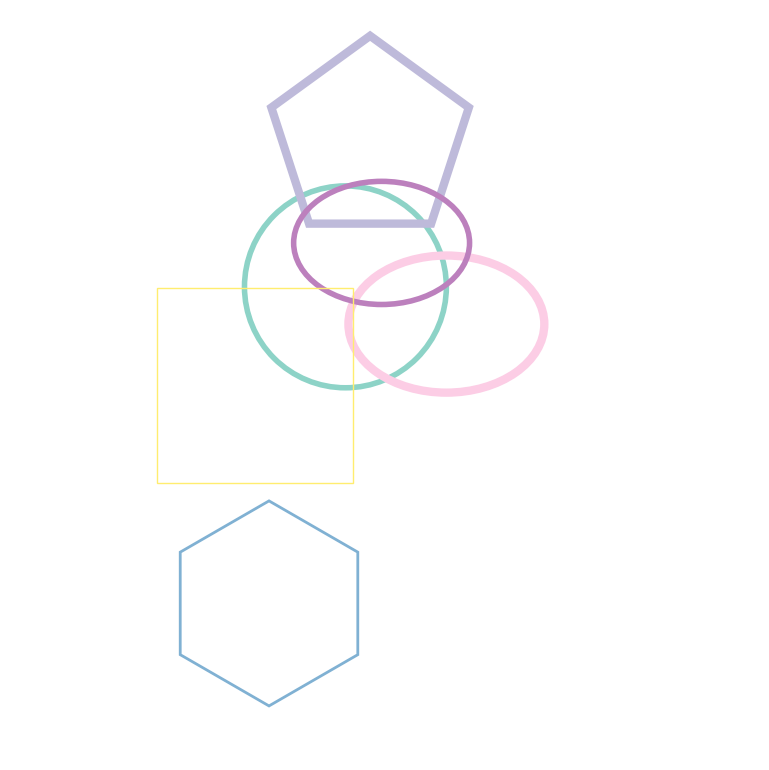[{"shape": "circle", "thickness": 2, "radius": 0.66, "center": [0.449, 0.627]}, {"shape": "pentagon", "thickness": 3, "radius": 0.67, "center": [0.481, 0.819]}, {"shape": "hexagon", "thickness": 1, "radius": 0.67, "center": [0.349, 0.216]}, {"shape": "oval", "thickness": 3, "radius": 0.64, "center": [0.58, 0.579]}, {"shape": "oval", "thickness": 2, "radius": 0.57, "center": [0.496, 0.685]}, {"shape": "square", "thickness": 0.5, "radius": 0.64, "center": [0.331, 0.499]}]